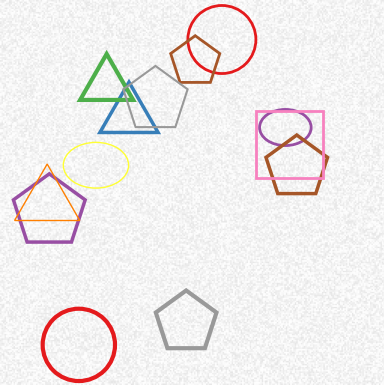[{"shape": "circle", "thickness": 3, "radius": 0.47, "center": [0.205, 0.104]}, {"shape": "circle", "thickness": 2, "radius": 0.44, "center": [0.576, 0.897]}, {"shape": "triangle", "thickness": 2.5, "radius": 0.44, "center": [0.335, 0.7]}, {"shape": "triangle", "thickness": 3, "radius": 0.4, "center": [0.277, 0.78]}, {"shape": "pentagon", "thickness": 2.5, "radius": 0.49, "center": [0.128, 0.451]}, {"shape": "oval", "thickness": 2, "radius": 0.34, "center": [0.741, 0.669]}, {"shape": "triangle", "thickness": 1, "radius": 0.49, "center": [0.123, 0.476]}, {"shape": "oval", "thickness": 1, "radius": 0.42, "center": [0.249, 0.571]}, {"shape": "pentagon", "thickness": 2.5, "radius": 0.42, "center": [0.771, 0.565]}, {"shape": "pentagon", "thickness": 2, "radius": 0.34, "center": [0.507, 0.84]}, {"shape": "square", "thickness": 2, "radius": 0.43, "center": [0.753, 0.625]}, {"shape": "pentagon", "thickness": 3, "radius": 0.41, "center": [0.483, 0.163]}, {"shape": "pentagon", "thickness": 1.5, "radius": 0.44, "center": [0.404, 0.741]}]